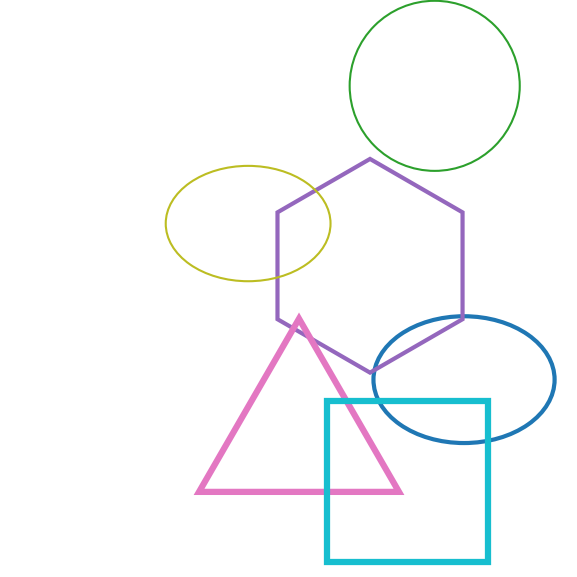[{"shape": "oval", "thickness": 2, "radius": 0.78, "center": [0.804, 0.342]}, {"shape": "circle", "thickness": 1, "radius": 0.74, "center": [0.753, 0.851]}, {"shape": "hexagon", "thickness": 2, "radius": 0.93, "center": [0.641, 0.539]}, {"shape": "triangle", "thickness": 3, "radius": 1.0, "center": [0.518, 0.247]}, {"shape": "oval", "thickness": 1, "radius": 0.71, "center": [0.43, 0.612]}, {"shape": "square", "thickness": 3, "radius": 0.7, "center": [0.706, 0.166]}]